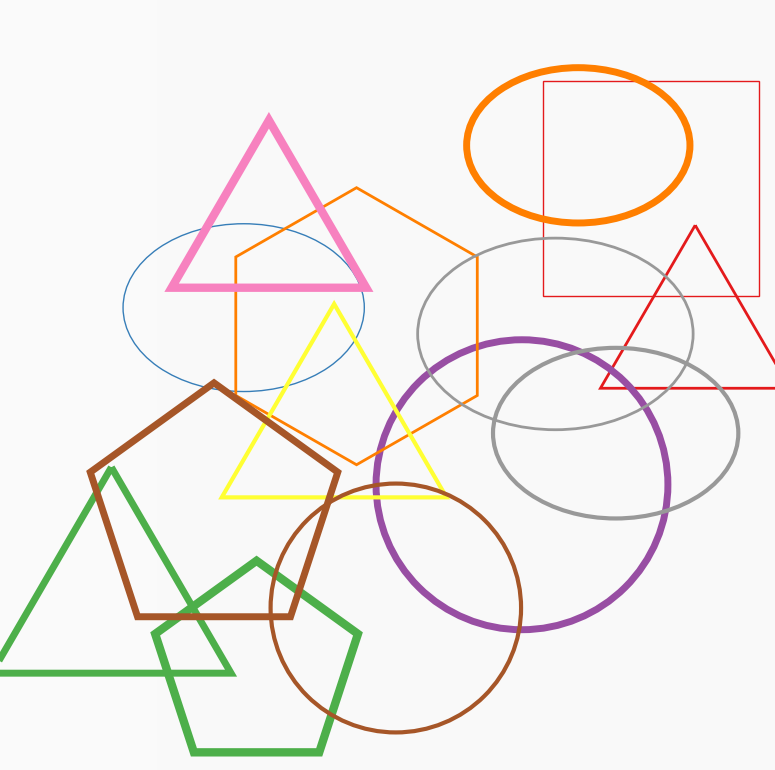[{"shape": "triangle", "thickness": 1, "radius": 0.71, "center": [0.897, 0.566]}, {"shape": "square", "thickness": 0.5, "radius": 0.7, "center": [0.84, 0.755]}, {"shape": "oval", "thickness": 0.5, "radius": 0.78, "center": [0.314, 0.6]}, {"shape": "pentagon", "thickness": 3, "radius": 0.69, "center": [0.331, 0.134]}, {"shape": "triangle", "thickness": 2.5, "radius": 0.89, "center": [0.144, 0.215]}, {"shape": "circle", "thickness": 2.5, "radius": 0.94, "center": [0.674, 0.37]}, {"shape": "oval", "thickness": 2.5, "radius": 0.72, "center": [0.746, 0.811]}, {"shape": "hexagon", "thickness": 1, "radius": 0.9, "center": [0.46, 0.576]}, {"shape": "triangle", "thickness": 1.5, "radius": 0.84, "center": [0.431, 0.438]}, {"shape": "circle", "thickness": 1.5, "radius": 0.81, "center": [0.511, 0.21]}, {"shape": "pentagon", "thickness": 2.5, "radius": 0.84, "center": [0.276, 0.335]}, {"shape": "triangle", "thickness": 3, "radius": 0.72, "center": [0.347, 0.699]}, {"shape": "oval", "thickness": 1.5, "radius": 0.79, "center": [0.794, 0.437]}, {"shape": "oval", "thickness": 1, "radius": 0.89, "center": [0.717, 0.566]}]